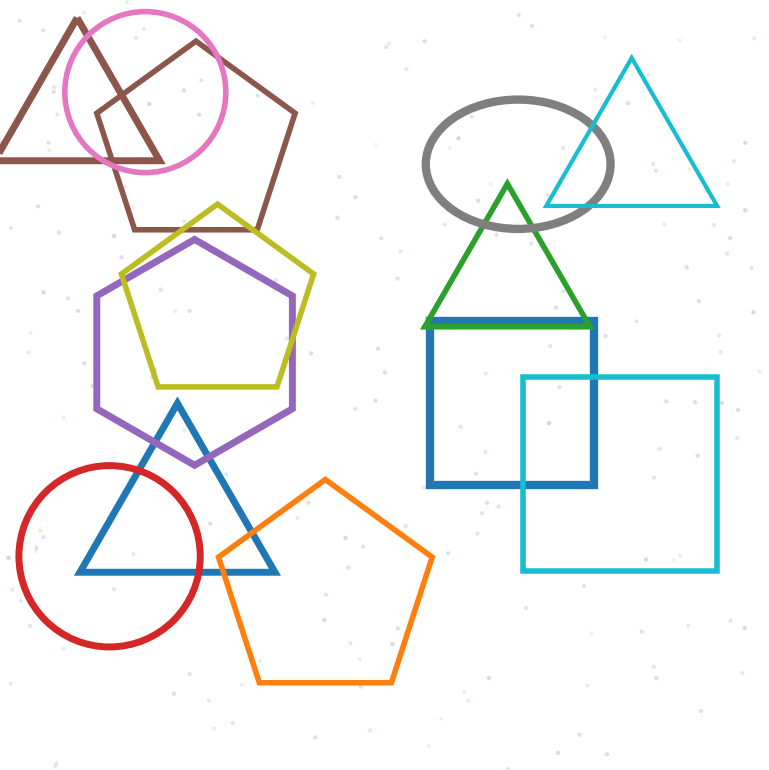[{"shape": "triangle", "thickness": 2.5, "radius": 0.73, "center": [0.23, 0.33]}, {"shape": "square", "thickness": 3, "radius": 0.53, "center": [0.665, 0.476]}, {"shape": "pentagon", "thickness": 2, "radius": 0.73, "center": [0.423, 0.231]}, {"shape": "triangle", "thickness": 2, "radius": 0.62, "center": [0.659, 0.638]}, {"shape": "circle", "thickness": 2.5, "radius": 0.59, "center": [0.142, 0.278]}, {"shape": "hexagon", "thickness": 2.5, "radius": 0.73, "center": [0.253, 0.542]}, {"shape": "triangle", "thickness": 2.5, "radius": 0.62, "center": [0.1, 0.853]}, {"shape": "pentagon", "thickness": 2, "radius": 0.68, "center": [0.254, 0.811]}, {"shape": "circle", "thickness": 2, "radius": 0.52, "center": [0.189, 0.88]}, {"shape": "oval", "thickness": 3, "radius": 0.6, "center": [0.673, 0.787]}, {"shape": "pentagon", "thickness": 2, "radius": 0.66, "center": [0.283, 0.604]}, {"shape": "triangle", "thickness": 1.5, "radius": 0.64, "center": [0.82, 0.797]}, {"shape": "square", "thickness": 2, "radius": 0.63, "center": [0.805, 0.384]}]